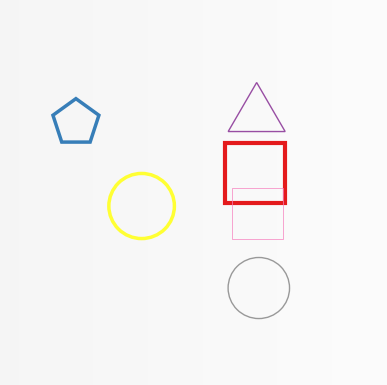[{"shape": "square", "thickness": 3, "radius": 0.39, "center": [0.658, 0.55]}, {"shape": "pentagon", "thickness": 2.5, "radius": 0.31, "center": [0.196, 0.681]}, {"shape": "triangle", "thickness": 1, "radius": 0.42, "center": [0.662, 0.701]}, {"shape": "circle", "thickness": 2.5, "radius": 0.42, "center": [0.365, 0.465]}, {"shape": "square", "thickness": 0.5, "radius": 0.33, "center": [0.664, 0.444]}, {"shape": "circle", "thickness": 1, "radius": 0.4, "center": [0.668, 0.252]}]